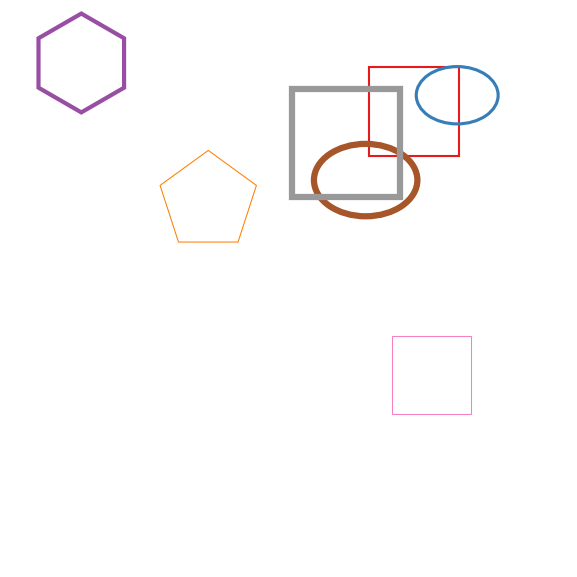[{"shape": "square", "thickness": 1, "radius": 0.39, "center": [0.717, 0.806]}, {"shape": "oval", "thickness": 1.5, "radius": 0.35, "center": [0.792, 0.834]}, {"shape": "hexagon", "thickness": 2, "radius": 0.43, "center": [0.141, 0.89]}, {"shape": "pentagon", "thickness": 0.5, "radius": 0.44, "center": [0.361, 0.651]}, {"shape": "oval", "thickness": 3, "radius": 0.45, "center": [0.633, 0.687]}, {"shape": "square", "thickness": 0.5, "radius": 0.34, "center": [0.747, 0.35]}, {"shape": "square", "thickness": 3, "radius": 0.47, "center": [0.599, 0.752]}]